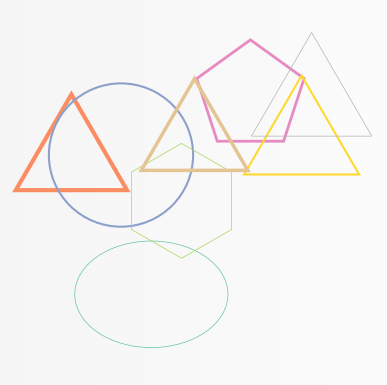[{"shape": "oval", "thickness": 0.5, "radius": 0.99, "center": [0.391, 0.236]}, {"shape": "triangle", "thickness": 3, "radius": 0.83, "center": [0.184, 0.589]}, {"shape": "circle", "thickness": 1.5, "radius": 0.93, "center": [0.312, 0.597]}, {"shape": "pentagon", "thickness": 2, "radius": 0.73, "center": [0.646, 0.751]}, {"shape": "hexagon", "thickness": 0.5, "radius": 0.75, "center": [0.468, 0.478]}, {"shape": "triangle", "thickness": 1.5, "radius": 0.86, "center": [0.778, 0.633]}, {"shape": "triangle", "thickness": 2.5, "radius": 0.79, "center": [0.502, 0.637]}, {"shape": "triangle", "thickness": 0.5, "radius": 0.9, "center": [0.804, 0.736]}]